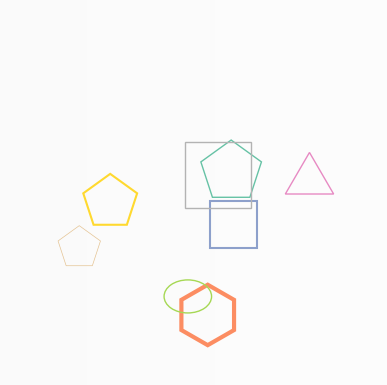[{"shape": "pentagon", "thickness": 1, "radius": 0.41, "center": [0.597, 0.554]}, {"shape": "hexagon", "thickness": 3, "radius": 0.39, "center": [0.536, 0.182]}, {"shape": "square", "thickness": 1.5, "radius": 0.3, "center": [0.602, 0.417]}, {"shape": "triangle", "thickness": 1, "radius": 0.36, "center": [0.799, 0.532]}, {"shape": "oval", "thickness": 1, "radius": 0.31, "center": [0.485, 0.23]}, {"shape": "pentagon", "thickness": 1.5, "radius": 0.37, "center": [0.284, 0.475]}, {"shape": "pentagon", "thickness": 0.5, "radius": 0.29, "center": [0.205, 0.356]}, {"shape": "square", "thickness": 1, "radius": 0.43, "center": [0.562, 0.545]}]